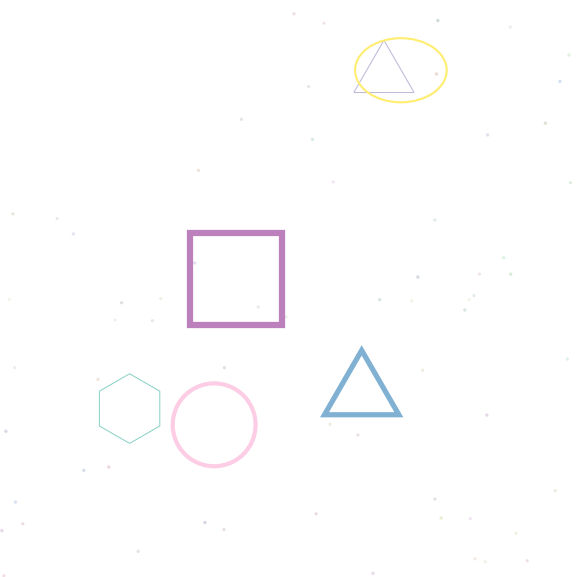[{"shape": "hexagon", "thickness": 0.5, "radius": 0.3, "center": [0.224, 0.292]}, {"shape": "triangle", "thickness": 0.5, "radius": 0.3, "center": [0.665, 0.869]}, {"shape": "triangle", "thickness": 2.5, "radius": 0.37, "center": [0.626, 0.318]}, {"shape": "circle", "thickness": 2, "radius": 0.36, "center": [0.371, 0.264]}, {"shape": "square", "thickness": 3, "radius": 0.4, "center": [0.408, 0.516]}, {"shape": "oval", "thickness": 1, "radius": 0.4, "center": [0.694, 0.878]}]